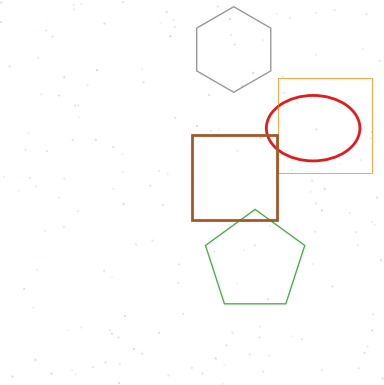[{"shape": "oval", "thickness": 2, "radius": 0.61, "center": [0.813, 0.667]}, {"shape": "pentagon", "thickness": 1, "radius": 0.68, "center": [0.663, 0.321]}, {"shape": "square", "thickness": 0.5, "radius": 0.61, "center": [0.844, 0.674]}, {"shape": "square", "thickness": 2, "radius": 0.55, "center": [0.609, 0.539]}, {"shape": "hexagon", "thickness": 1, "radius": 0.56, "center": [0.607, 0.871]}]